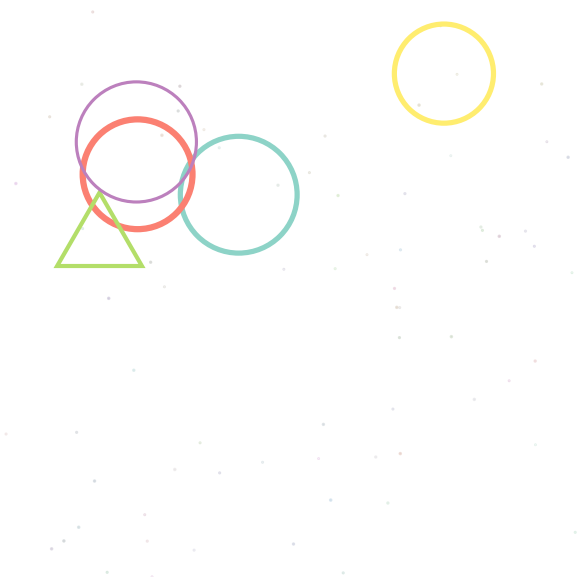[{"shape": "circle", "thickness": 2.5, "radius": 0.51, "center": [0.413, 0.662]}, {"shape": "circle", "thickness": 3, "radius": 0.48, "center": [0.238, 0.697]}, {"shape": "triangle", "thickness": 2, "radius": 0.42, "center": [0.172, 0.581]}, {"shape": "circle", "thickness": 1.5, "radius": 0.52, "center": [0.236, 0.753]}, {"shape": "circle", "thickness": 2.5, "radius": 0.43, "center": [0.769, 0.872]}]